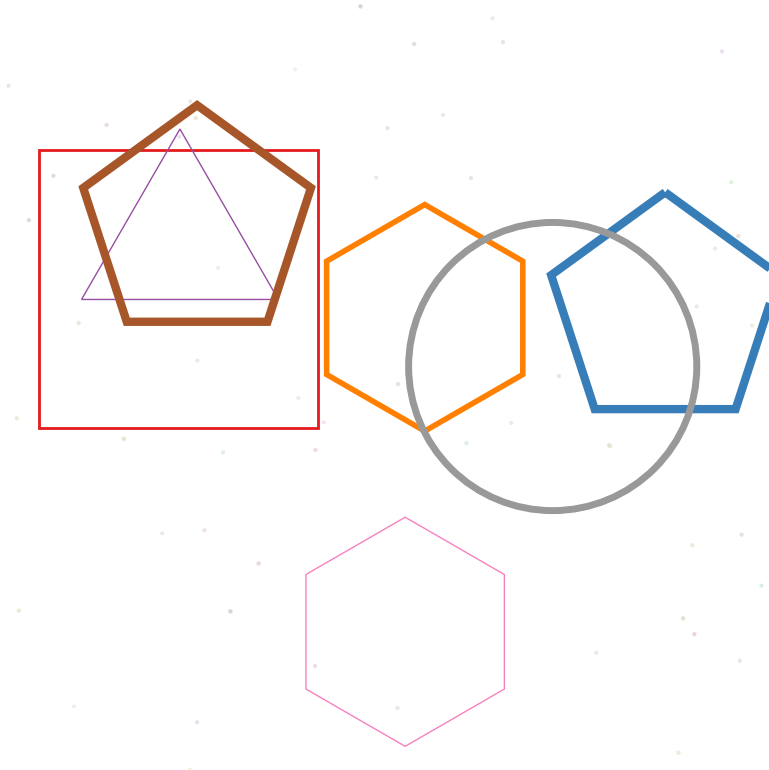[{"shape": "square", "thickness": 1, "radius": 0.91, "center": [0.232, 0.625]}, {"shape": "pentagon", "thickness": 3, "radius": 0.78, "center": [0.864, 0.595]}, {"shape": "triangle", "thickness": 0.5, "radius": 0.74, "center": [0.234, 0.685]}, {"shape": "hexagon", "thickness": 2, "radius": 0.74, "center": [0.552, 0.587]}, {"shape": "pentagon", "thickness": 3, "radius": 0.78, "center": [0.256, 0.708]}, {"shape": "hexagon", "thickness": 0.5, "radius": 0.74, "center": [0.526, 0.179]}, {"shape": "circle", "thickness": 2.5, "radius": 0.94, "center": [0.718, 0.524]}]